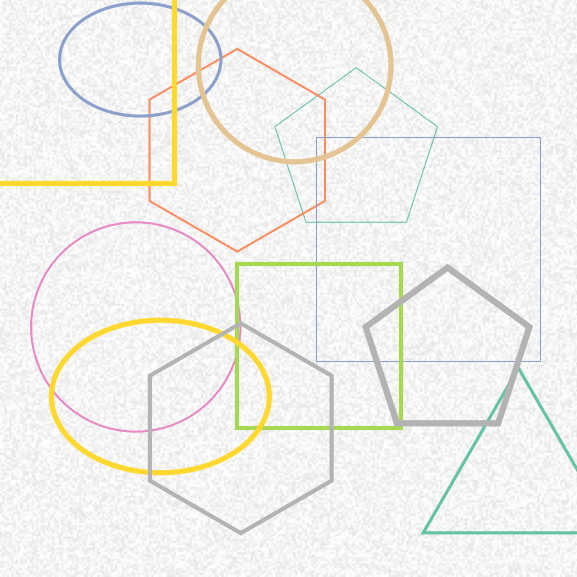[{"shape": "pentagon", "thickness": 0.5, "radius": 0.74, "center": [0.617, 0.734]}, {"shape": "triangle", "thickness": 1.5, "radius": 0.95, "center": [0.898, 0.172]}, {"shape": "hexagon", "thickness": 1, "radius": 0.88, "center": [0.411, 0.739]}, {"shape": "oval", "thickness": 1.5, "radius": 0.7, "center": [0.243, 0.896]}, {"shape": "square", "thickness": 0.5, "radius": 0.97, "center": [0.741, 0.567]}, {"shape": "circle", "thickness": 1, "radius": 0.91, "center": [0.235, 0.433]}, {"shape": "square", "thickness": 2, "radius": 0.71, "center": [0.552, 0.4]}, {"shape": "oval", "thickness": 2.5, "radius": 0.94, "center": [0.278, 0.313]}, {"shape": "square", "thickness": 2.5, "radius": 0.8, "center": [0.14, 0.844]}, {"shape": "circle", "thickness": 2.5, "radius": 0.83, "center": [0.51, 0.886]}, {"shape": "hexagon", "thickness": 2, "radius": 0.91, "center": [0.417, 0.258]}, {"shape": "pentagon", "thickness": 3, "radius": 0.75, "center": [0.775, 0.387]}]